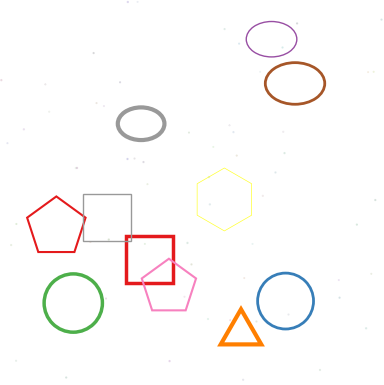[{"shape": "pentagon", "thickness": 1.5, "radius": 0.4, "center": [0.146, 0.41]}, {"shape": "square", "thickness": 2.5, "radius": 0.3, "center": [0.388, 0.326]}, {"shape": "circle", "thickness": 2, "radius": 0.36, "center": [0.742, 0.218]}, {"shape": "circle", "thickness": 2.5, "radius": 0.38, "center": [0.19, 0.213]}, {"shape": "oval", "thickness": 1, "radius": 0.33, "center": [0.705, 0.898]}, {"shape": "triangle", "thickness": 3, "radius": 0.3, "center": [0.626, 0.136]}, {"shape": "hexagon", "thickness": 0.5, "radius": 0.41, "center": [0.583, 0.482]}, {"shape": "oval", "thickness": 2, "radius": 0.39, "center": [0.766, 0.783]}, {"shape": "pentagon", "thickness": 1.5, "radius": 0.37, "center": [0.439, 0.254]}, {"shape": "oval", "thickness": 3, "radius": 0.3, "center": [0.367, 0.679]}, {"shape": "square", "thickness": 1, "radius": 0.31, "center": [0.278, 0.435]}]